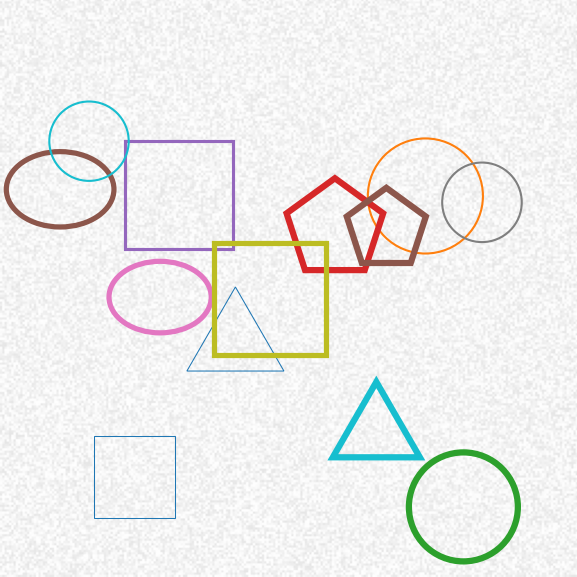[{"shape": "square", "thickness": 0.5, "radius": 0.35, "center": [0.233, 0.173]}, {"shape": "triangle", "thickness": 0.5, "radius": 0.49, "center": [0.408, 0.405]}, {"shape": "circle", "thickness": 1, "radius": 0.5, "center": [0.737, 0.66]}, {"shape": "circle", "thickness": 3, "radius": 0.47, "center": [0.802, 0.121]}, {"shape": "pentagon", "thickness": 3, "radius": 0.44, "center": [0.58, 0.603]}, {"shape": "square", "thickness": 1.5, "radius": 0.47, "center": [0.31, 0.662]}, {"shape": "oval", "thickness": 2.5, "radius": 0.47, "center": [0.104, 0.671]}, {"shape": "pentagon", "thickness": 3, "radius": 0.36, "center": [0.669, 0.602]}, {"shape": "oval", "thickness": 2.5, "radius": 0.44, "center": [0.277, 0.485]}, {"shape": "circle", "thickness": 1, "radius": 0.34, "center": [0.835, 0.649]}, {"shape": "square", "thickness": 2.5, "radius": 0.48, "center": [0.468, 0.482]}, {"shape": "circle", "thickness": 1, "radius": 0.34, "center": [0.154, 0.755]}, {"shape": "triangle", "thickness": 3, "radius": 0.44, "center": [0.652, 0.251]}]